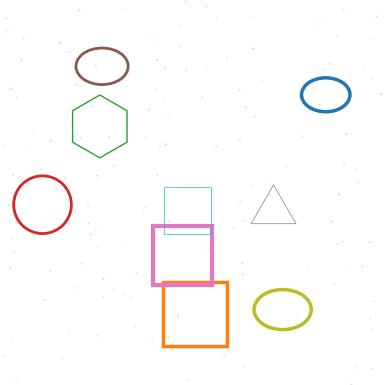[{"shape": "oval", "thickness": 2.5, "radius": 0.31, "center": [0.846, 0.754]}, {"shape": "square", "thickness": 2.5, "radius": 0.41, "center": [0.506, 0.184]}, {"shape": "hexagon", "thickness": 1, "radius": 0.41, "center": [0.259, 0.672]}, {"shape": "circle", "thickness": 2, "radius": 0.37, "center": [0.11, 0.468]}, {"shape": "oval", "thickness": 2, "radius": 0.34, "center": [0.265, 0.828]}, {"shape": "square", "thickness": 3, "radius": 0.38, "center": [0.474, 0.336]}, {"shape": "triangle", "thickness": 0.5, "radius": 0.34, "center": [0.711, 0.453]}, {"shape": "oval", "thickness": 2.5, "radius": 0.37, "center": [0.734, 0.196]}, {"shape": "square", "thickness": 0.5, "radius": 0.31, "center": [0.487, 0.454]}]